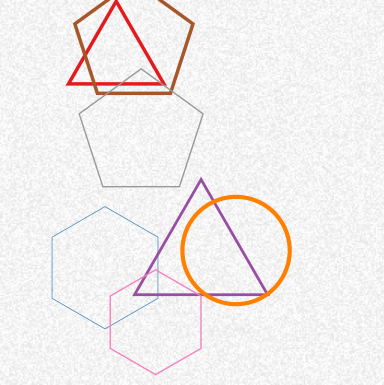[{"shape": "triangle", "thickness": 2.5, "radius": 0.72, "center": [0.302, 0.854]}, {"shape": "hexagon", "thickness": 0.5, "radius": 0.79, "center": [0.273, 0.305]}, {"shape": "triangle", "thickness": 2, "radius": 1.0, "center": [0.522, 0.334]}, {"shape": "circle", "thickness": 3, "radius": 0.7, "center": [0.613, 0.349]}, {"shape": "pentagon", "thickness": 2.5, "radius": 0.81, "center": [0.348, 0.888]}, {"shape": "hexagon", "thickness": 1, "radius": 0.68, "center": [0.404, 0.163]}, {"shape": "pentagon", "thickness": 1, "radius": 0.85, "center": [0.367, 0.652]}]